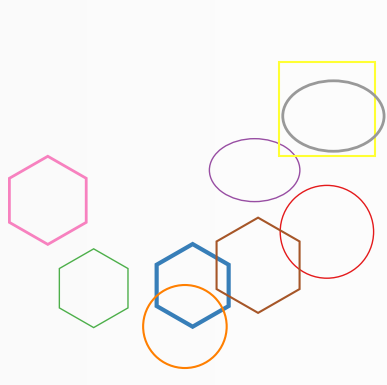[{"shape": "circle", "thickness": 1, "radius": 0.6, "center": [0.844, 0.398]}, {"shape": "hexagon", "thickness": 3, "radius": 0.54, "center": [0.497, 0.259]}, {"shape": "hexagon", "thickness": 1, "radius": 0.51, "center": [0.242, 0.251]}, {"shape": "oval", "thickness": 1, "radius": 0.58, "center": [0.657, 0.558]}, {"shape": "circle", "thickness": 1.5, "radius": 0.54, "center": [0.477, 0.152]}, {"shape": "square", "thickness": 1.5, "radius": 0.61, "center": [0.844, 0.717]}, {"shape": "hexagon", "thickness": 1.5, "radius": 0.62, "center": [0.666, 0.311]}, {"shape": "hexagon", "thickness": 2, "radius": 0.57, "center": [0.123, 0.48]}, {"shape": "oval", "thickness": 2, "radius": 0.65, "center": [0.86, 0.699]}]